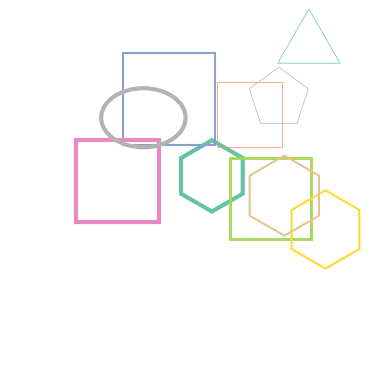[{"shape": "hexagon", "thickness": 3, "radius": 0.46, "center": [0.55, 0.543]}, {"shape": "triangle", "thickness": 0.5, "radius": 0.47, "center": [0.802, 0.883]}, {"shape": "square", "thickness": 0.5, "radius": 0.43, "center": [0.648, 0.702]}, {"shape": "square", "thickness": 1.5, "radius": 0.59, "center": [0.439, 0.743]}, {"shape": "square", "thickness": 3, "radius": 0.54, "center": [0.305, 0.531]}, {"shape": "square", "thickness": 2, "radius": 0.52, "center": [0.702, 0.484]}, {"shape": "hexagon", "thickness": 1.5, "radius": 0.51, "center": [0.845, 0.404]}, {"shape": "hexagon", "thickness": 1.5, "radius": 0.52, "center": [0.739, 0.492]}, {"shape": "oval", "thickness": 3, "radius": 0.55, "center": [0.372, 0.694]}, {"shape": "pentagon", "thickness": 0.5, "radius": 0.4, "center": [0.724, 0.745]}]